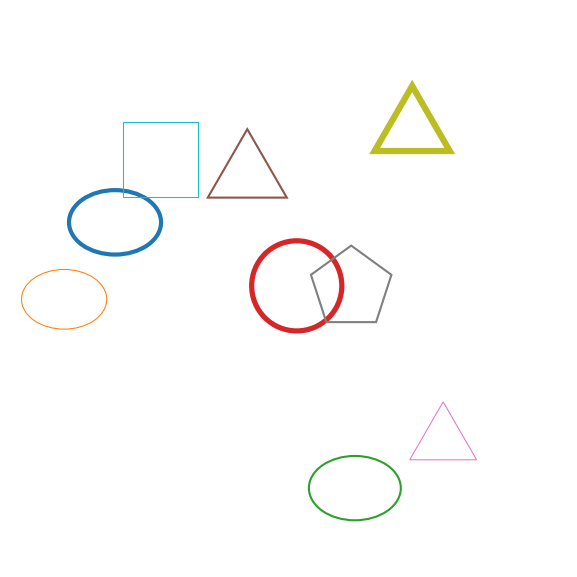[{"shape": "oval", "thickness": 2, "radius": 0.4, "center": [0.199, 0.614]}, {"shape": "oval", "thickness": 0.5, "radius": 0.37, "center": [0.111, 0.481]}, {"shape": "oval", "thickness": 1, "radius": 0.4, "center": [0.614, 0.154]}, {"shape": "circle", "thickness": 2.5, "radius": 0.39, "center": [0.514, 0.504]}, {"shape": "triangle", "thickness": 1, "radius": 0.4, "center": [0.428, 0.696]}, {"shape": "triangle", "thickness": 0.5, "radius": 0.33, "center": [0.767, 0.236]}, {"shape": "pentagon", "thickness": 1, "radius": 0.37, "center": [0.608, 0.501]}, {"shape": "triangle", "thickness": 3, "radius": 0.38, "center": [0.714, 0.775]}, {"shape": "square", "thickness": 0.5, "radius": 0.32, "center": [0.277, 0.724]}]